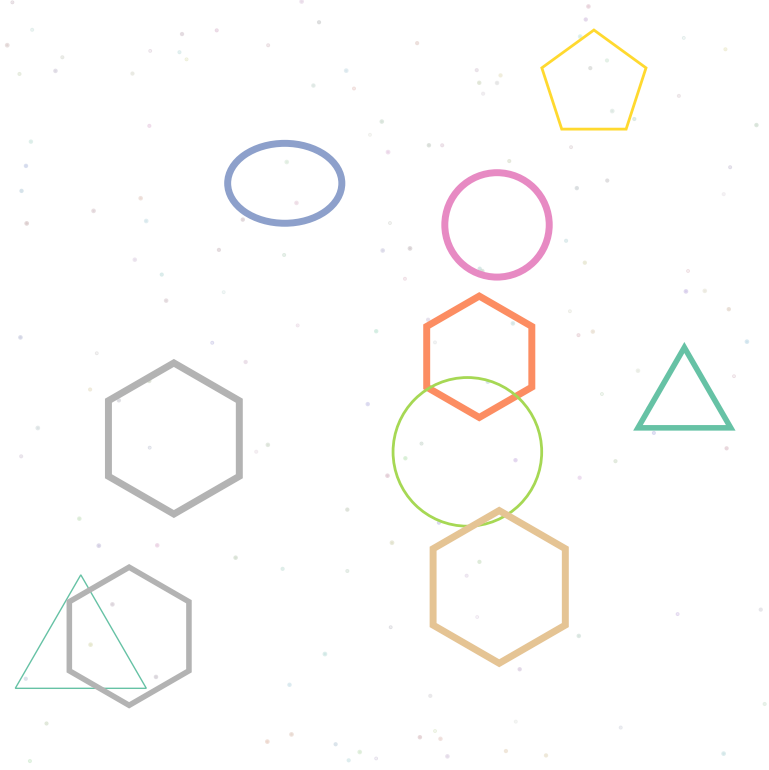[{"shape": "triangle", "thickness": 0.5, "radius": 0.49, "center": [0.105, 0.155]}, {"shape": "triangle", "thickness": 2, "radius": 0.35, "center": [0.889, 0.479]}, {"shape": "hexagon", "thickness": 2.5, "radius": 0.39, "center": [0.622, 0.537]}, {"shape": "oval", "thickness": 2.5, "radius": 0.37, "center": [0.37, 0.762]}, {"shape": "circle", "thickness": 2.5, "radius": 0.34, "center": [0.645, 0.708]}, {"shape": "circle", "thickness": 1, "radius": 0.48, "center": [0.607, 0.413]}, {"shape": "pentagon", "thickness": 1, "radius": 0.36, "center": [0.771, 0.89]}, {"shape": "hexagon", "thickness": 2.5, "radius": 0.5, "center": [0.648, 0.238]}, {"shape": "hexagon", "thickness": 2, "radius": 0.45, "center": [0.168, 0.174]}, {"shape": "hexagon", "thickness": 2.5, "radius": 0.49, "center": [0.226, 0.431]}]